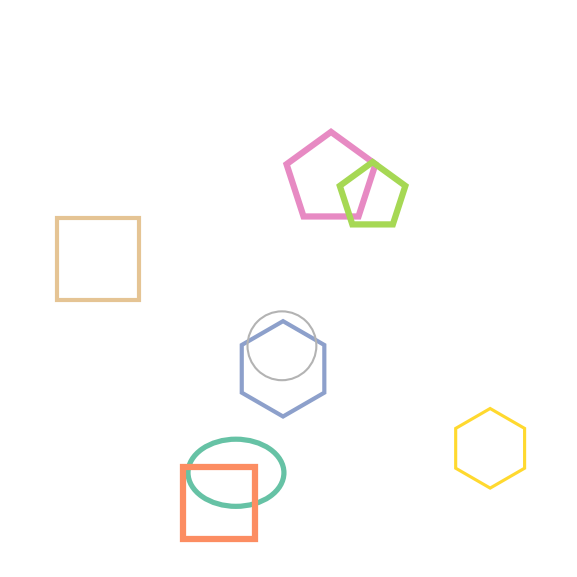[{"shape": "oval", "thickness": 2.5, "radius": 0.42, "center": [0.409, 0.18]}, {"shape": "square", "thickness": 3, "radius": 0.31, "center": [0.379, 0.128]}, {"shape": "hexagon", "thickness": 2, "radius": 0.41, "center": [0.49, 0.36]}, {"shape": "pentagon", "thickness": 3, "radius": 0.4, "center": [0.573, 0.69]}, {"shape": "pentagon", "thickness": 3, "radius": 0.3, "center": [0.645, 0.659]}, {"shape": "hexagon", "thickness": 1.5, "radius": 0.34, "center": [0.849, 0.223]}, {"shape": "square", "thickness": 2, "radius": 0.36, "center": [0.17, 0.55]}, {"shape": "circle", "thickness": 1, "radius": 0.3, "center": [0.488, 0.4]}]